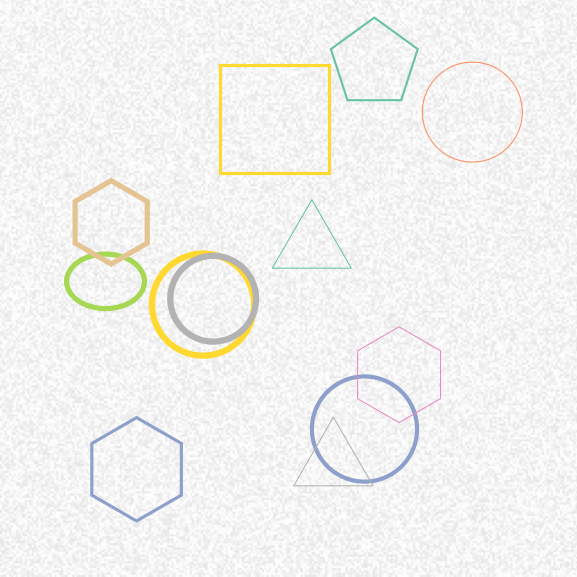[{"shape": "pentagon", "thickness": 1, "radius": 0.4, "center": [0.648, 0.89]}, {"shape": "triangle", "thickness": 0.5, "radius": 0.4, "center": [0.54, 0.574]}, {"shape": "circle", "thickness": 0.5, "radius": 0.43, "center": [0.818, 0.805]}, {"shape": "circle", "thickness": 2, "radius": 0.46, "center": [0.631, 0.256]}, {"shape": "hexagon", "thickness": 1.5, "radius": 0.45, "center": [0.237, 0.186]}, {"shape": "hexagon", "thickness": 0.5, "radius": 0.41, "center": [0.691, 0.35]}, {"shape": "oval", "thickness": 2.5, "radius": 0.34, "center": [0.183, 0.512]}, {"shape": "square", "thickness": 1.5, "radius": 0.47, "center": [0.475, 0.793]}, {"shape": "circle", "thickness": 3, "radius": 0.44, "center": [0.352, 0.472]}, {"shape": "hexagon", "thickness": 2.5, "radius": 0.36, "center": [0.193, 0.614]}, {"shape": "circle", "thickness": 3, "radius": 0.37, "center": [0.369, 0.482]}, {"shape": "triangle", "thickness": 0.5, "radius": 0.4, "center": [0.577, 0.198]}]